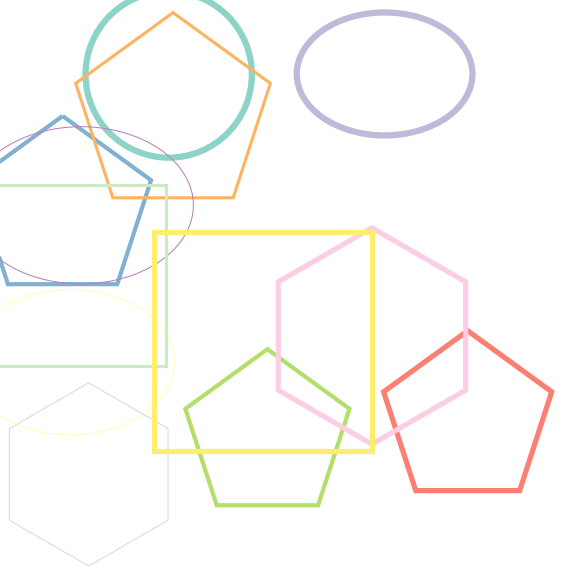[{"shape": "circle", "thickness": 3, "radius": 0.72, "center": [0.292, 0.87]}, {"shape": "oval", "thickness": 0.5, "radius": 0.9, "center": [0.122, 0.372]}, {"shape": "oval", "thickness": 3, "radius": 0.76, "center": [0.666, 0.871]}, {"shape": "pentagon", "thickness": 2.5, "radius": 0.77, "center": [0.81, 0.273]}, {"shape": "pentagon", "thickness": 2, "radius": 0.8, "center": [0.108, 0.637]}, {"shape": "pentagon", "thickness": 1.5, "radius": 0.89, "center": [0.3, 0.8]}, {"shape": "pentagon", "thickness": 2, "radius": 0.75, "center": [0.463, 0.245]}, {"shape": "hexagon", "thickness": 2.5, "radius": 0.94, "center": [0.644, 0.417]}, {"shape": "hexagon", "thickness": 0.5, "radius": 0.79, "center": [0.154, 0.178]}, {"shape": "oval", "thickness": 0.5, "radius": 0.97, "center": [0.14, 0.644]}, {"shape": "square", "thickness": 1.5, "radius": 0.78, "center": [0.13, 0.521]}, {"shape": "square", "thickness": 2.5, "radius": 0.95, "center": [0.455, 0.408]}]